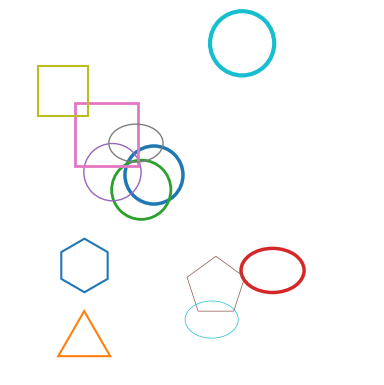[{"shape": "hexagon", "thickness": 1.5, "radius": 0.35, "center": [0.219, 0.31]}, {"shape": "circle", "thickness": 2.5, "radius": 0.38, "center": [0.4, 0.545]}, {"shape": "triangle", "thickness": 1.5, "radius": 0.39, "center": [0.219, 0.114]}, {"shape": "circle", "thickness": 2, "radius": 0.38, "center": [0.367, 0.507]}, {"shape": "oval", "thickness": 2.5, "radius": 0.41, "center": [0.708, 0.298]}, {"shape": "circle", "thickness": 1, "radius": 0.37, "center": [0.292, 0.553]}, {"shape": "pentagon", "thickness": 0.5, "radius": 0.39, "center": [0.561, 0.256]}, {"shape": "square", "thickness": 2, "radius": 0.41, "center": [0.276, 0.65]}, {"shape": "oval", "thickness": 1, "radius": 0.35, "center": [0.353, 0.628]}, {"shape": "square", "thickness": 1.5, "radius": 0.32, "center": [0.164, 0.763]}, {"shape": "circle", "thickness": 3, "radius": 0.42, "center": [0.629, 0.888]}, {"shape": "oval", "thickness": 0.5, "radius": 0.34, "center": [0.55, 0.17]}]